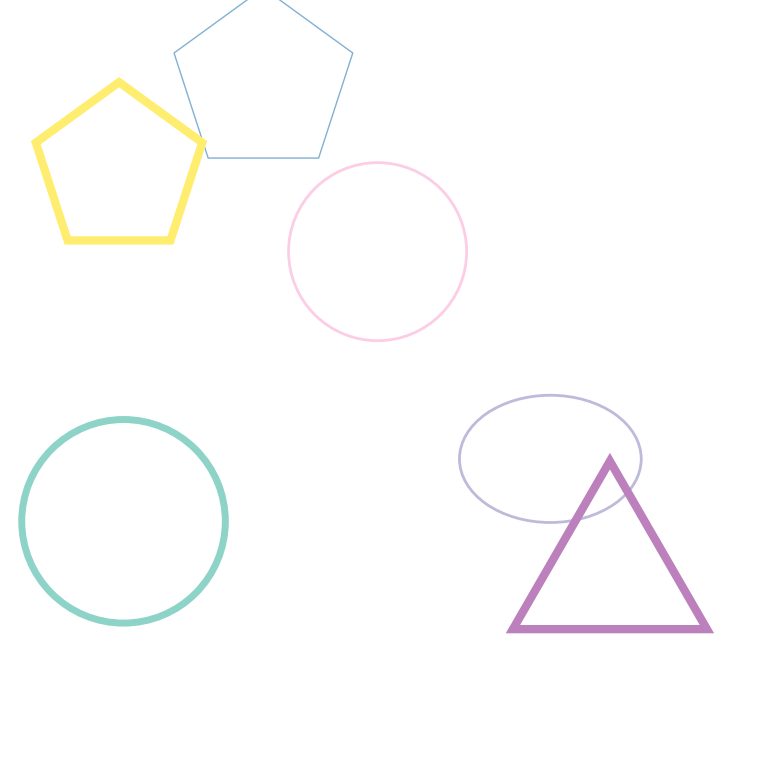[{"shape": "circle", "thickness": 2.5, "radius": 0.66, "center": [0.16, 0.323]}, {"shape": "oval", "thickness": 1, "radius": 0.59, "center": [0.715, 0.404]}, {"shape": "pentagon", "thickness": 0.5, "radius": 0.61, "center": [0.342, 0.893]}, {"shape": "circle", "thickness": 1, "radius": 0.58, "center": [0.49, 0.673]}, {"shape": "triangle", "thickness": 3, "radius": 0.73, "center": [0.792, 0.256]}, {"shape": "pentagon", "thickness": 3, "radius": 0.57, "center": [0.155, 0.78]}]